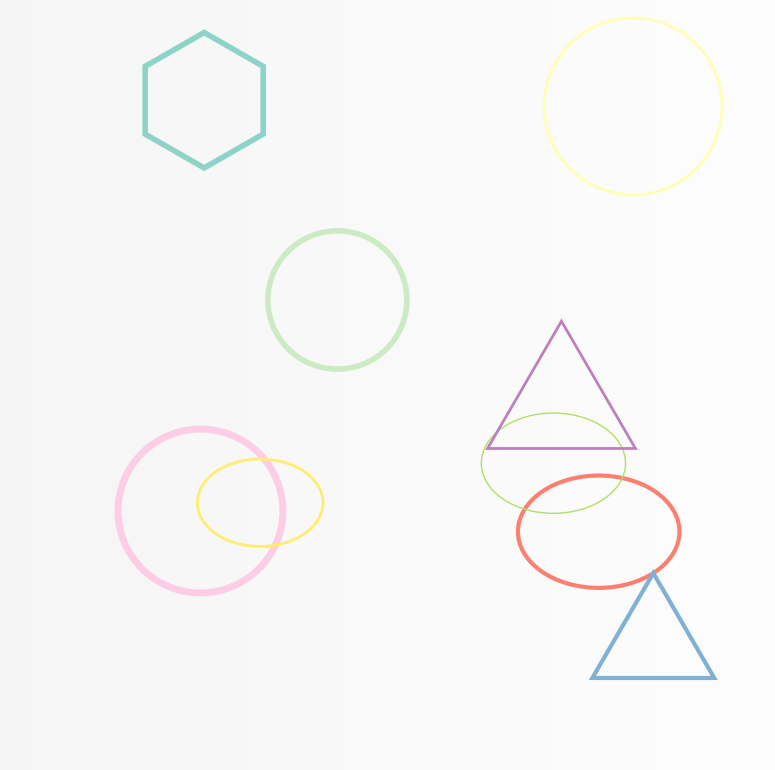[{"shape": "hexagon", "thickness": 2, "radius": 0.44, "center": [0.263, 0.87]}, {"shape": "circle", "thickness": 1, "radius": 0.57, "center": [0.817, 0.862]}, {"shape": "oval", "thickness": 1.5, "radius": 0.52, "center": [0.773, 0.309]}, {"shape": "triangle", "thickness": 1.5, "radius": 0.45, "center": [0.843, 0.165]}, {"shape": "oval", "thickness": 0.5, "radius": 0.47, "center": [0.714, 0.398]}, {"shape": "circle", "thickness": 2.5, "radius": 0.53, "center": [0.259, 0.336]}, {"shape": "triangle", "thickness": 1, "radius": 0.55, "center": [0.724, 0.473]}, {"shape": "circle", "thickness": 2, "radius": 0.45, "center": [0.435, 0.61]}, {"shape": "oval", "thickness": 1, "radius": 0.41, "center": [0.336, 0.347]}]